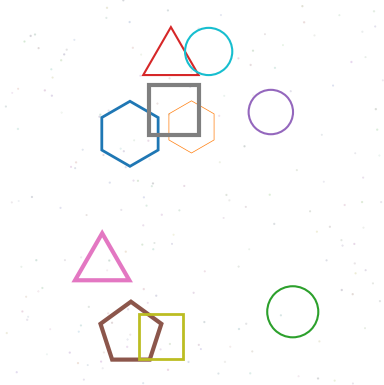[{"shape": "hexagon", "thickness": 2, "radius": 0.42, "center": [0.338, 0.652]}, {"shape": "hexagon", "thickness": 0.5, "radius": 0.34, "center": [0.497, 0.67]}, {"shape": "circle", "thickness": 1.5, "radius": 0.33, "center": [0.76, 0.19]}, {"shape": "triangle", "thickness": 1.5, "radius": 0.42, "center": [0.444, 0.847]}, {"shape": "circle", "thickness": 1.5, "radius": 0.29, "center": [0.703, 0.709]}, {"shape": "pentagon", "thickness": 3, "radius": 0.42, "center": [0.34, 0.133]}, {"shape": "triangle", "thickness": 3, "radius": 0.41, "center": [0.265, 0.313]}, {"shape": "square", "thickness": 3, "radius": 0.33, "center": [0.451, 0.714]}, {"shape": "square", "thickness": 2, "radius": 0.29, "center": [0.418, 0.125]}, {"shape": "circle", "thickness": 1.5, "radius": 0.31, "center": [0.542, 0.866]}]